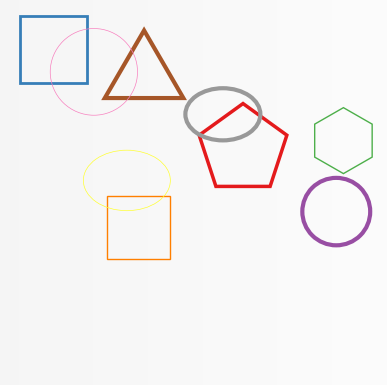[{"shape": "pentagon", "thickness": 2.5, "radius": 0.59, "center": [0.627, 0.612]}, {"shape": "square", "thickness": 2, "radius": 0.43, "center": [0.139, 0.871]}, {"shape": "hexagon", "thickness": 1, "radius": 0.43, "center": [0.886, 0.635]}, {"shape": "circle", "thickness": 3, "radius": 0.44, "center": [0.868, 0.45]}, {"shape": "square", "thickness": 1, "radius": 0.41, "center": [0.359, 0.409]}, {"shape": "oval", "thickness": 0.5, "radius": 0.56, "center": [0.327, 0.531]}, {"shape": "triangle", "thickness": 3, "radius": 0.59, "center": [0.372, 0.804]}, {"shape": "circle", "thickness": 0.5, "radius": 0.56, "center": [0.242, 0.813]}, {"shape": "oval", "thickness": 3, "radius": 0.48, "center": [0.575, 0.703]}]